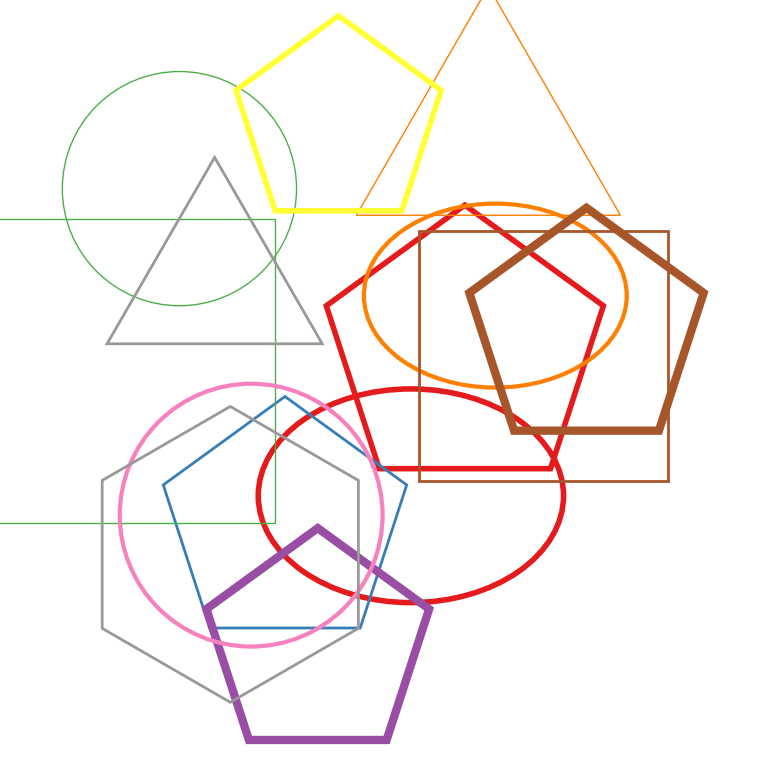[{"shape": "oval", "thickness": 2, "radius": 0.99, "center": [0.534, 0.356]}, {"shape": "pentagon", "thickness": 2, "radius": 0.95, "center": [0.604, 0.544]}, {"shape": "pentagon", "thickness": 1, "radius": 0.83, "center": [0.37, 0.319]}, {"shape": "square", "thickness": 0.5, "radius": 0.99, "center": [0.16, 0.518]}, {"shape": "circle", "thickness": 0.5, "radius": 0.76, "center": [0.233, 0.755]}, {"shape": "pentagon", "thickness": 3, "radius": 0.76, "center": [0.413, 0.162]}, {"shape": "oval", "thickness": 1.5, "radius": 0.85, "center": [0.643, 0.616]}, {"shape": "triangle", "thickness": 0.5, "radius": 0.99, "center": [0.634, 0.819]}, {"shape": "pentagon", "thickness": 2, "radius": 0.7, "center": [0.44, 0.84]}, {"shape": "pentagon", "thickness": 3, "radius": 0.8, "center": [0.762, 0.57]}, {"shape": "square", "thickness": 1, "radius": 0.81, "center": [0.706, 0.537]}, {"shape": "circle", "thickness": 1.5, "radius": 0.85, "center": [0.326, 0.331]}, {"shape": "triangle", "thickness": 1, "radius": 0.81, "center": [0.279, 0.634]}, {"shape": "hexagon", "thickness": 1, "radius": 0.96, "center": [0.299, 0.28]}]